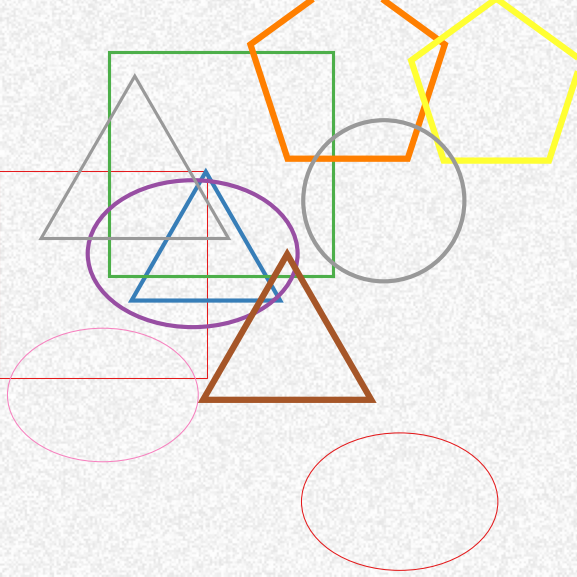[{"shape": "square", "thickness": 0.5, "radius": 0.9, "center": [0.178, 0.524]}, {"shape": "oval", "thickness": 0.5, "radius": 0.85, "center": [0.692, 0.13]}, {"shape": "triangle", "thickness": 2, "radius": 0.74, "center": [0.356, 0.553]}, {"shape": "square", "thickness": 1.5, "radius": 0.97, "center": [0.382, 0.715]}, {"shape": "oval", "thickness": 2, "radius": 0.91, "center": [0.334, 0.56]}, {"shape": "pentagon", "thickness": 3, "radius": 0.88, "center": [0.602, 0.868]}, {"shape": "pentagon", "thickness": 3, "radius": 0.78, "center": [0.859, 0.847]}, {"shape": "triangle", "thickness": 3, "radius": 0.84, "center": [0.497, 0.391]}, {"shape": "oval", "thickness": 0.5, "radius": 0.83, "center": [0.178, 0.315]}, {"shape": "triangle", "thickness": 1.5, "radius": 0.94, "center": [0.233, 0.68]}, {"shape": "circle", "thickness": 2, "radius": 0.7, "center": [0.665, 0.651]}]